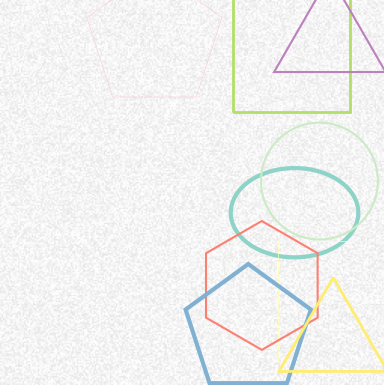[{"shape": "oval", "thickness": 3, "radius": 0.83, "center": [0.765, 0.448]}, {"shape": "square", "thickness": 0.5, "radius": 0.78, "center": [0.878, 0.217]}, {"shape": "hexagon", "thickness": 1.5, "radius": 0.84, "center": [0.68, 0.259]}, {"shape": "pentagon", "thickness": 3, "radius": 0.86, "center": [0.645, 0.143]}, {"shape": "square", "thickness": 2, "radius": 0.76, "center": [0.757, 0.86]}, {"shape": "pentagon", "thickness": 0.5, "radius": 0.92, "center": [0.401, 0.897]}, {"shape": "triangle", "thickness": 1.5, "radius": 0.84, "center": [0.857, 0.897]}, {"shape": "circle", "thickness": 1.5, "radius": 0.76, "center": [0.83, 0.53]}, {"shape": "triangle", "thickness": 2, "radius": 0.81, "center": [0.866, 0.117]}]